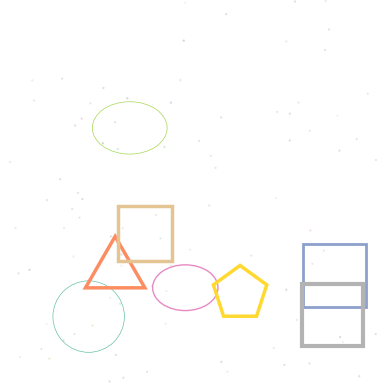[{"shape": "circle", "thickness": 0.5, "radius": 0.46, "center": [0.23, 0.178]}, {"shape": "triangle", "thickness": 2.5, "radius": 0.45, "center": [0.299, 0.297]}, {"shape": "square", "thickness": 2, "radius": 0.41, "center": [0.869, 0.284]}, {"shape": "oval", "thickness": 1, "radius": 0.42, "center": [0.481, 0.253]}, {"shape": "oval", "thickness": 0.5, "radius": 0.49, "center": [0.337, 0.668]}, {"shape": "pentagon", "thickness": 2.5, "radius": 0.36, "center": [0.624, 0.238]}, {"shape": "square", "thickness": 2.5, "radius": 0.35, "center": [0.377, 0.394]}, {"shape": "square", "thickness": 3, "radius": 0.4, "center": [0.864, 0.181]}]